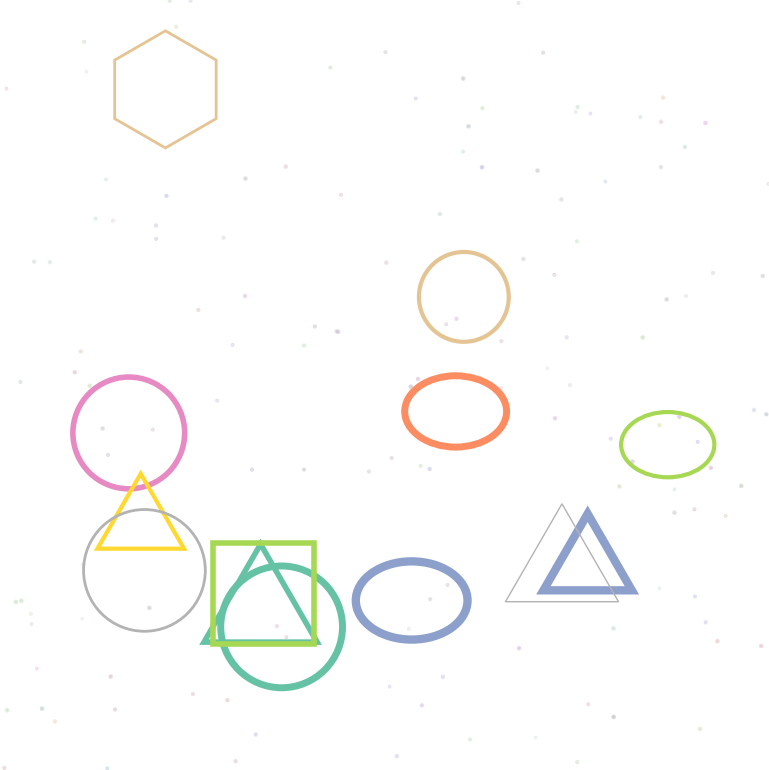[{"shape": "circle", "thickness": 2.5, "radius": 0.4, "center": [0.366, 0.186]}, {"shape": "triangle", "thickness": 2, "radius": 0.42, "center": [0.338, 0.208]}, {"shape": "oval", "thickness": 2.5, "radius": 0.33, "center": [0.592, 0.466]}, {"shape": "triangle", "thickness": 3, "radius": 0.33, "center": [0.763, 0.266]}, {"shape": "oval", "thickness": 3, "radius": 0.36, "center": [0.535, 0.22]}, {"shape": "circle", "thickness": 2, "radius": 0.36, "center": [0.167, 0.438]}, {"shape": "oval", "thickness": 1.5, "radius": 0.3, "center": [0.867, 0.423]}, {"shape": "square", "thickness": 2, "radius": 0.33, "center": [0.342, 0.229]}, {"shape": "triangle", "thickness": 1.5, "radius": 0.32, "center": [0.183, 0.32]}, {"shape": "circle", "thickness": 1.5, "radius": 0.29, "center": [0.602, 0.614]}, {"shape": "hexagon", "thickness": 1, "radius": 0.38, "center": [0.215, 0.884]}, {"shape": "triangle", "thickness": 0.5, "radius": 0.42, "center": [0.73, 0.261]}, {"shape": "circle", "thickness": 1, "radius": 0.4, "center": [0.188, 0.259]}]